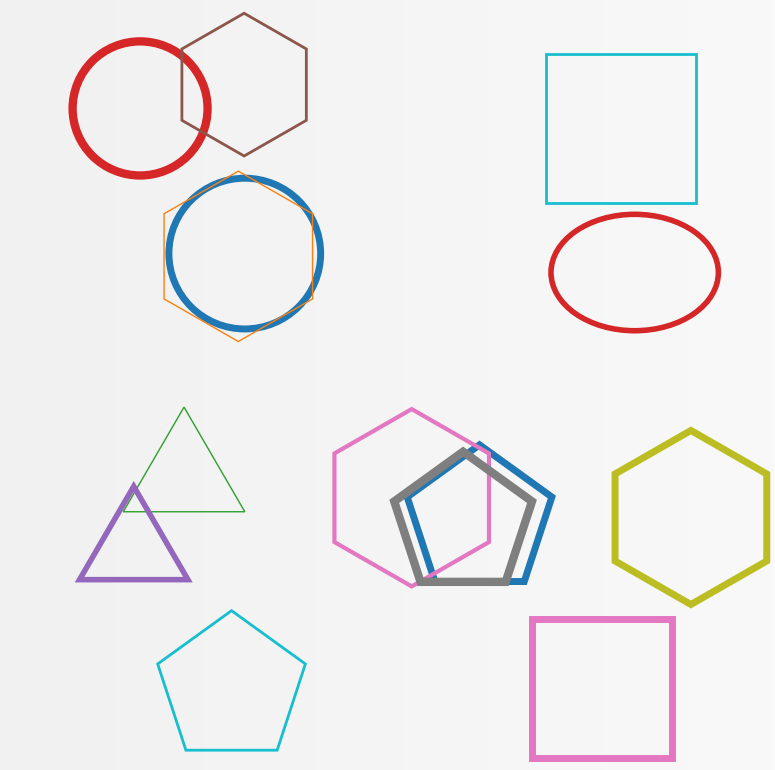[{"shape": "pentagon", "thickness": 2.5, "radius": 0.49, "center": [0.619, 0.324]}, {"shape": "circle", "thickness": 2.5, "radius": 0.49, "center": [0.316, 0.671]}, {"shape": "hexagon", "thickness": 0.5, "radius": 0.55, "center": [0.307, 0.667]}, {"shape": "triangle", "thickness": 0.5, "radius": 0.45, "center": [0.237, 0.381]}, {"shape": "oval", "thickness": 2, "radius": 0.54, "center": [0.819, 0.646]}, {"shape": "circle", "thickness": 3, "radius": 0.44, "center": [0.181, 0.859]}, {"shape": "triangle", "thickness": 2, "radius": 0.4, "center": [0.173, 0.288]}, {"shape": "hexagon", "thickness": 1, "radius": 0.46, "center": [0.315, 0.89]}, {"shape": "hexagon", "thickness": 1.5, "radius": 0.58, "center": [0.531, 0.354]}, {"shape": "square", "thickness": 2.5, "radius": 0.45, "center": [0.776, 0.106]}, {"shape": "pentagon", "thickness": 3, "radius": 0.47, "center": [0.598, 0.32]}, {"shape": "hexagon", "thickness": 2.5, "radius": 0.57, "center": [0.891, 0.328]}, {"shape": "pentagon", "thickness": 1, "radius": 0.5, "center": [0.299, 0.107]}, {"shape": "square", "thickness": 1, "radius": 0.48, "center": [0.802, 0.833]}]